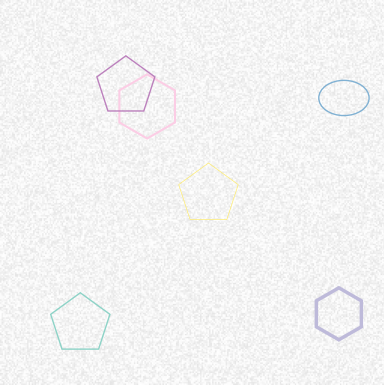[{"shape": "pentagon", "thickness": 1, "radius": 0.4, "center": [0.209, 0.159]}, {"shape": "hexagon", "thickness": 2.5, "radius": 0.34, "center": [0.88, 0.185]}, {"shape": "oval", "thickness": 1, "radius": 0.33, "center": [0.893, 0.746]}, {"shape": "hexagon", "thickness": 1.5, "radius": 0.42, "center": [0.382, 0.724]}, {"shape": "pentagon", "thickness": 1, "radius": 0.4, "center": [0.327, 0.776]}, {"shape": "pentagon", "thickness": 0.5, "radius": 0.41, "center": [0.541, 0.495]}]